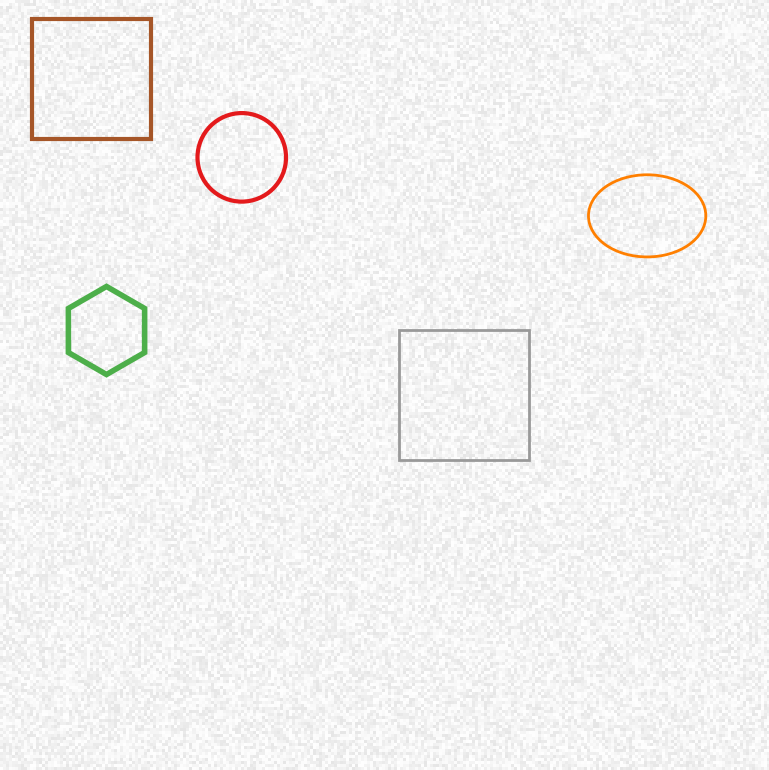[{"shape": "circle", "thickness": 1.5, "radius": 0.29, "center": [0.314, 0.796]}, {"shape": "hexagon", "thickness": 2, "radius": 0.29, "center": [0.138, 0.571]}, {"shape": "oval", "thickness": 1, "radius": 0.38, "center": [0.84, 0.72]}, {"shape": "square", "thickness": 1.5, "radius": 0.39, "center": [0.119, 0.897]}, {"shape": "square", "thickness": 1, "radius": 0.42, "center": [0.602, 0.487]}]